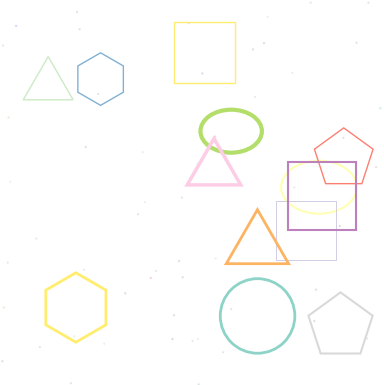[{"shape": "circle", "thickness": 2, "radius": 0.48, "center": [0.669, 0.179]}, {"shape": "oval", "thickness": 1.5, "radius": 0.49, "center": [0.828, 0.514]}, {"shape": "square", "thickness": 0.5, "radius": 0.39, "center": [0.795, 0.401]}, {"shape": "pentagon", "thickness": 1, "radius": 0.4, "center": [0.893, 0.588]}, {"shape": "hexagon", "thickness": 1, "radius": 0.34, "center": [0.261, 0.795]}, {"shape": "triangle", "thickness": 2, "radius": 0.47, "center": [0.669, 0.362]}, {"shape": "oval", "thickness": 3, "radius": 0.4, "center": [0.6, 0.659]}, {"shape": "triangle", "thickness": 2.5, "radius": 0.4, "center": [0.556, 0.56]}, {"shape": "pentagon", "thickness": 1.5, "radius": 0.44, "center": [0.885, 0.153]}, {"shape": "square", "thickness": 1.5, "radius": 0.44, "center": [0.836, 0.49]}, {"shape": "triangle", "thickness": 1, "radius": 0.37, "center": [0.125, 0.778]}, {"shape": "hexagon", "thickness": 2, "radius": 0.45, "center": [0.197, 0.201]}, {"shape": "square", "thickness": 1, "radius": 0.4, "center": [0.532, 0.863]}]